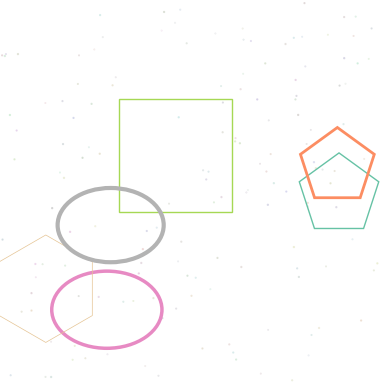[{"shape": "pentagon", "thickness": 1, "radius": 0.54, "center": [0.881, 0.494]}, {"shape": "pentagon", "thickness": 2, "radius": 0.5, "center": [0.876, 0.568]}, {"shape": "oval", "thickness": 2.5, "radius": 0.72, "center": [0.278, 0.196]}, {"shape": "square", "thickness": 1, "radius": 0.73, "center": [0.455, 0.596]}, {"shape": "hexagon", "thickness": 0.5, "radius": 0.7, "center": [0.119, 0.25]}, {"shape": "oval", "thickness": 3, "radius": 0.69, "center": [0.287, 0.415]}]